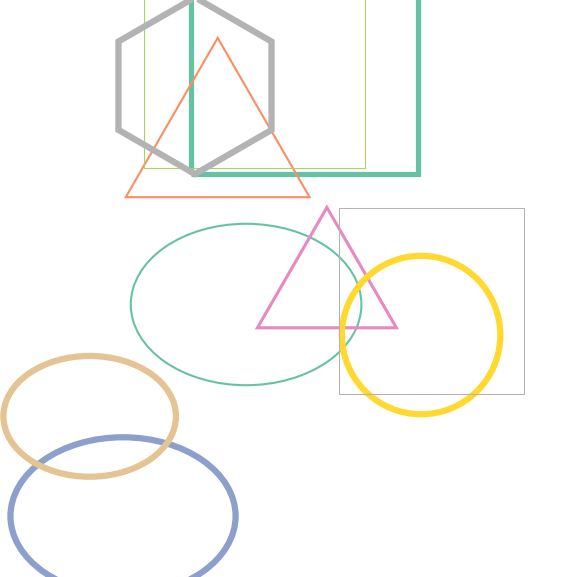[{"shape": "square", "thickness": 2.5, "radius": 0.98, "center": [0.527, 0.894]}, {"shape": "oval", "thickness": 1, "radius": 1.0, "center": [0.426, 0.472]}, {"shape": "triangle", "thickness": 1, "radius": 0.92, "center": [0.377, 0.75]}, {"shape": "oval", "thickness": 3, "radius": 0.97, "center": [0.213, 0.106]}, {"shape": "triangle", "thickness": 1.5, "radius": 0.69, "center": [0.566, 0.501]}, {"shape": "square", "thickness": 0.5, "radius": 0.96, "center": [0.44, 0.899]}, {"shape": "circle", "thickness": 3, "radius": 0.69, "center": [0.729, 0.419]}, {"shape": "oval", "thickness": 3, "radius": 0.75, "center": [0.155, 0.278]}, {"shape": "square", "thickness": 0.5, "radius": 0.8, "center": [0.747, 0.478]}, {"shape": "hexagon", "thickness": 3, "radius": 0.77, "center": [0.338, 0.851]}]